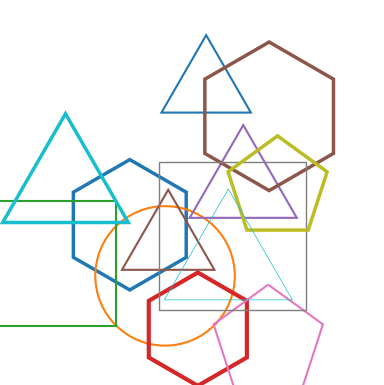[{"shape": "triangle", "thickness": 1.5, "radius": 0.67, "center": [0.536, 0.775]}, {"shape": "hexagon", "thickness": 2.5, "radius": 0.85, "center": [0.337, 0.416]}, {"shape": "circle", "thickness": 1.5, "radius": 0.91, "center": [0.429, 0.283]}, {"shape": "square", "thickness": 1.5, "radius": 0.81, "center": [0.139, 0.316]}, {"shape": "hexagon", "thickness": 3, "radius": 0.74, "center": [0.514, 0.145]}, {"shape": "triangle", "thickness": 1.5, "radius": 0.8, "center": [0.632, 0.514]}, {"shape": "hexagon", "thickness": 2.5, "radius": 0.96, "center": [0.699, 0.698]}, {"shape": "triangle", "thickness": 1.5, "radius": 0.69, "center": [0.437, 0.368]}, {"shape": "pentagon", "thickness": 1.5, "radius": 0.75, "center": [0.697, 0.111]}, {"shape": "square", "thickness": 1, "radius": 0.96, "center": [0.604, 0.387]}, {"shape": "pentagon", "thickness": 2.5, "radius": 0.68, "center": [0.721, 0.512]}, {"shape": "triangle", "thickness": 0.5, "radius": 0.96, "center": [0.593, 0.317]}, {"shape": "triangle", "thickness": 2.5, "radius": 0.94, "center": [0.17, 0.516]}]